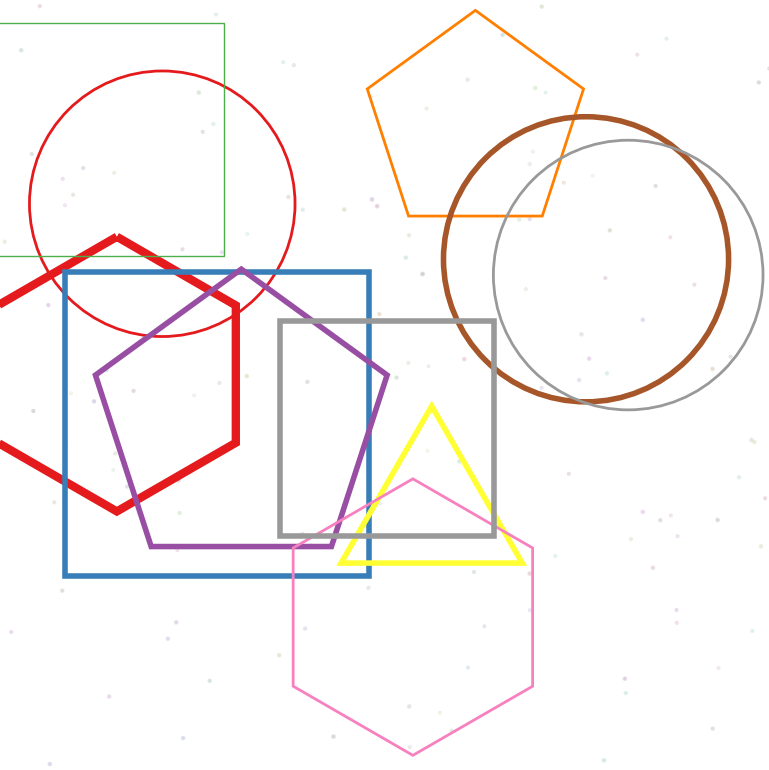[{"shape": "circle", "thickness": 1, "radius": 0.86, "center": [0.211, 0.735]}, {"shape": "hexagon", "thickness": 3, "radius": 0.89, "center": [0.152, 0.514]}, {"shape": "square", "thickness": 2, "radius": 0.99, "center": [0.282, 0.449]}, {"shape": "square", "thickness": 0.5, "radius": 0.76, "center": [0.139, 0.819]}, {"shape": "pentagon", "thickness": 2, "radius": 1.0, "center": [0.313, 0.451]}, {"shape": "pentagon", "thickness": 1, "radius": 0.74, "center": [0.617, 0.839]}, {"shape": "triangle", "thickness": 2, "radius": 0.68, "center": [0.561, 0.337]}, {"shape": "circle", "thickness": 2, "radius": 0.93, "center": [0.761, 0.663]}, {"shape": "hexagon", "thickness": 1, "radius": 0.9, "center": [0.536, 0.199]}, {"shape": "square", "thickness": 2, "radius": 0.7, "center": [0.502, 0.443]}, {"shape": "circle", "thickness": 1, "radius": 0.88, "center": [0.816, 0.643]}]